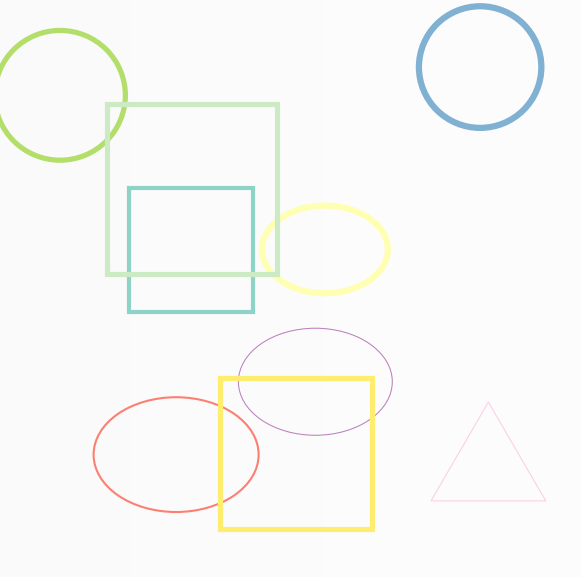[{"shape": "square", "thickness": 2, "radius": 0.53, "center": [0.329, 0.566]}, {"shape": "oval", "thickness": 3, "radius": 0.54, "center": [0.559, 0.567]}, {"shape": "oval", "thickness": 1, "radius": 0.71, "center": [0.303, 0.212]}, {"shape": "circle", "thickness": 3, "radius": 0.53, "center": [0.826, 0.883]}, {"shape": "circle", "thickness": 2.5, "radius": 0.56, "center": [0.103, 0.834]}, {"shape": "triangle", "thickness": 0.5, "radius": 0.57, "center": [0.84, 0.189]}, {"shape": "oval", "thickness": 0.5, "radius": 0.66, "center": [0.543, 0.338]}, {"shape": "square", "thickness": 2.5, "radius": 0.73, "center": [0.331, 0.672]}, {"shape": "square", "thickness": 2.5, "radius": 0.65, "center": [0.51, 0.214]}]